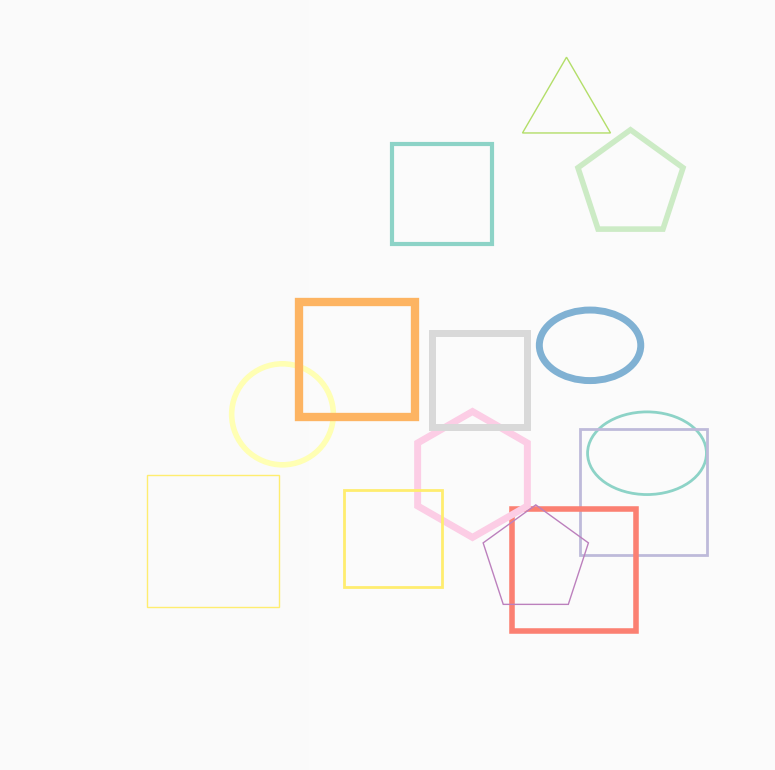[{"shape": "oval", "thickness": 1, "radius": 0.38, "center": [0.835, 0.411]}, {"shape": "square", "thickness": 1.5, "radius": 0.32, "center": [0.571, 0.748]}, {"shape": "circle", "thickness": 2, "radius": 0.33, "center": [0.365, 0.462]}, {"shape": "square", "thickness": 1, "radius": 0.41, "center": [0.83, 0.361]}, {"shape": "square", "thickness": 2, "radius": 0.4, "center": [0.741, 0.26]}, {"shape": "oval", "thickness": 2.5, "radius": 0.33, "center": [0.761, 0.552]}, {"shape": "square", "thickness": 3, "radius": 0.37, "center": [0.461, 0.533]}, {"shape": "triangle", "thickness": 0.5, "radius": 0.33, "center": [0.731, 0.86]}, {"shape": "hexagon", "thickness": 2.5, "radius": 0.41, "center": [0.61, 0.384]}, {"shape": "square", "thickness": 2.5, "radius": 0.31, "center": [0.619, 0.506]}, {"shape": "pentagon", "thickness": 0.5, "radius": 0.36, "center": [0.691, 0.273]}, {"shape": "pentagon", "thickness": 2, "radius": 0.36, "center": [0.814, 0.76]}, {"shape": "square", "thickness": 1, "radius": 0.32, "center": [0.507, 0.3]}, {"shape": "square", "thickness": 0.5, "radius": 0.43, "center": [0.275, 0.298]}]